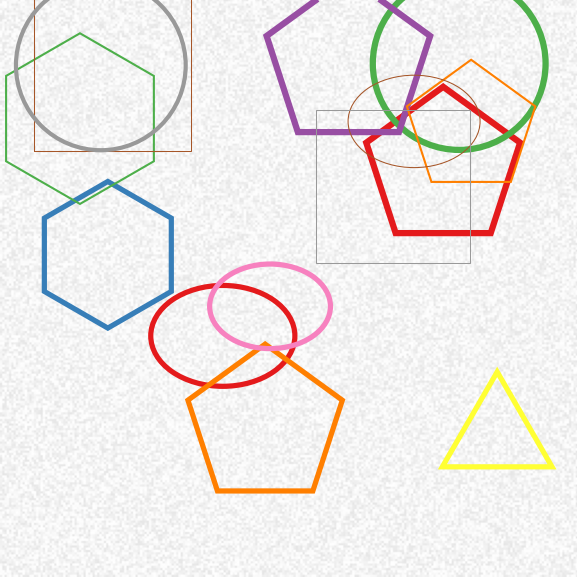[{"shape": "pentagon", "thickness": 3, "radius": 0.7, "center": [0.767, 0.709]}, {"shape": "oval", "thickness": 2.5, "radius": 0.62, "center": [0.386, 0.418]}, {"shape": "hexagon", "thickness": 2.5, "radius": 0.63, "center": [0.187, 0.558]}, {"shape": "hexagon", "thickness": 1, "radius": 0.74, "center": [0.138, 0.794]}, {"shape": "circle", "thickness": 3, "radius": 0.75, "center": [0.795, 0.889]}, {"shape": "pentagon", "thickness": 3, "radius": 0.74, "center": [0.603, 0.891]}, {"shape": "pentagon", "thickness": 1, "radius": 0.58, "center": [0.816, 0.779]}, {"shape": "pentagon", "thickness": 2.5, "radius": 0.7, "center": [0.459, 0.263]}, {"shape": "triangle", "thickness": 2.5, "radius": 0.55, "center": [0.861, 0.246]}, {"shape": "oval", "thickness": 0.5, "radius": 0.57, "center": [0.717, 0.789]}, {"shape": "square", "thickness": 0.5, "radius": 0.68, "center": [0.194, 0.874]}, {"shape": "oval", "thickness": 2.5, "radius": 0.52, "center": [0.468, 0.469]}, {"shape": "circle", "thickness": 2, "radius": 0.73, "center": [0.175, 0.886]}, {"shape": "square", "thickness": 0.5, "radius": 0.66, "center": [0.68, 0.676]}]